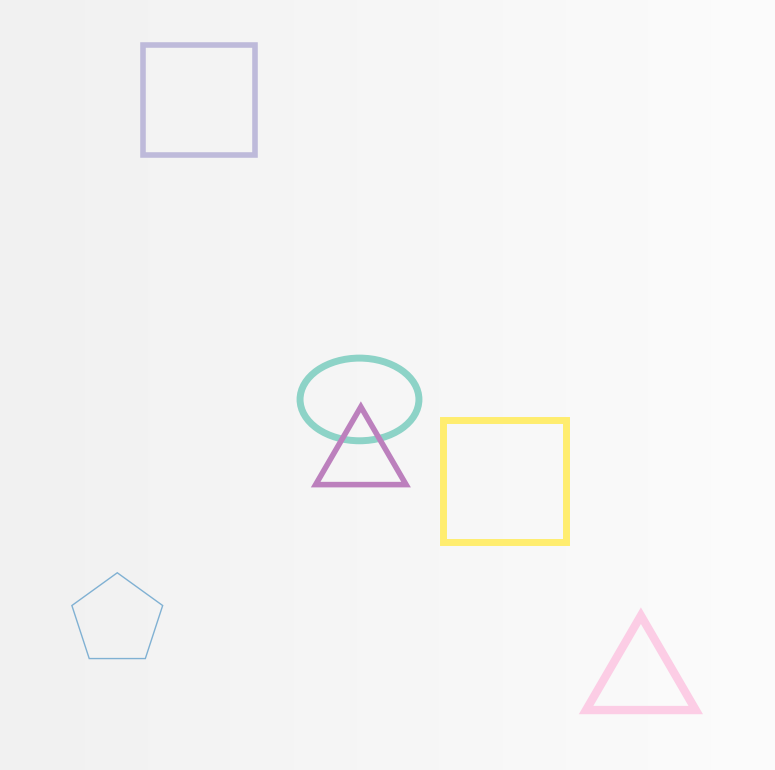[{"shape": "oval", "thickness": 2.5, "radius": 0.38, "center": [0.464, 0.481]}, {"shape": "square", "thickness": 2, "radius": 0.36, "center": [0.257, 0.87]}, {"shape": "pentagon", "thickness": 0.5, "radius": 0.31, "center": [0.151, 0.195]}, {"shape": "triangle", "thickness": 3, "radius": 0.41, "center": [0.827, 0.119]}, {"shape": "triangle", "thickness": 2, "radius": 0.34, "center": [0.466, 0.404]}, {"shape": "square", "thickness": 2.5, "radius": 0.4, "center": [0.651, 0.375]}]